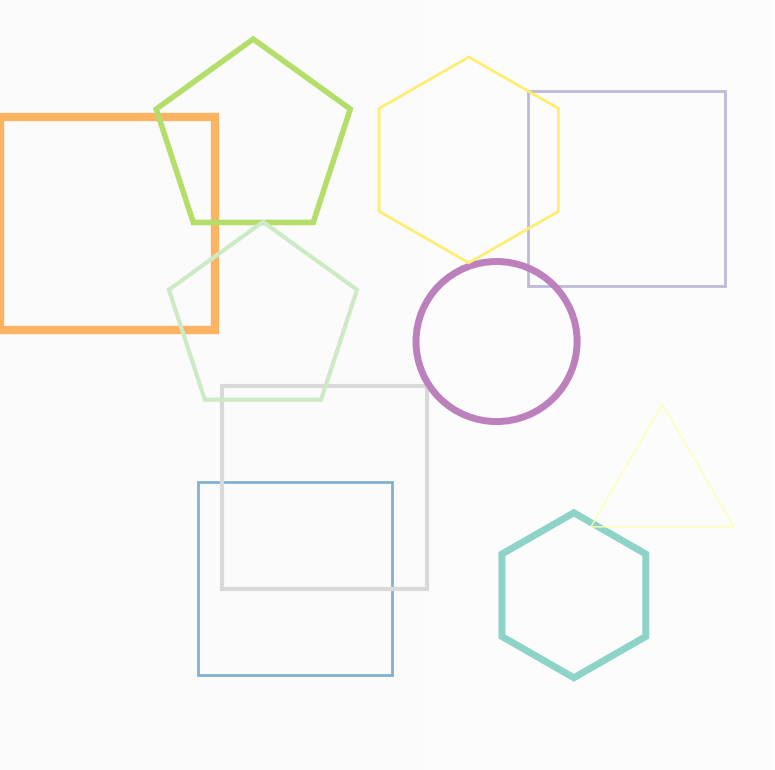[{"shape": "hexagon", "thickness": 2.5, "radius": 0.54, "center": [0.74, 0.227]}, {"shape": "triangle", "thickness": 0.5, "radius": 0.53, "center": [0.855, 0.369]}, {"shape": "square", "thickness": 1, "radius": 0.63, "center": [0.808, 0.755]}, {"shape": "square", "thickness": 1, "radius": 0.63, "center": [0.38, 0.249]}, {"shape": "square", "thickness": 3, "radius": 0.69, "center": [0.139, 0.709]}, {"shape": "pentagon", "thickness": 2, "radius": 0.66, "center": [0.327, 0.818]}, {"shape": "square", "thickness": 1.5, "radius": 0.66, "center": [0.419, 0.366]}, {"shape": "circle", "thickness": 2.5, "radius": 0.52, "center": [0.641, 0.556]}, {"shape": "pentagon", "thickness": 1.5, "radius": 0.64, "center": [0.339, 0.584]}, {"shape": "hexagon", "thickness": 1, "radius": 0.67, "center": [0.605, 0.792]}]